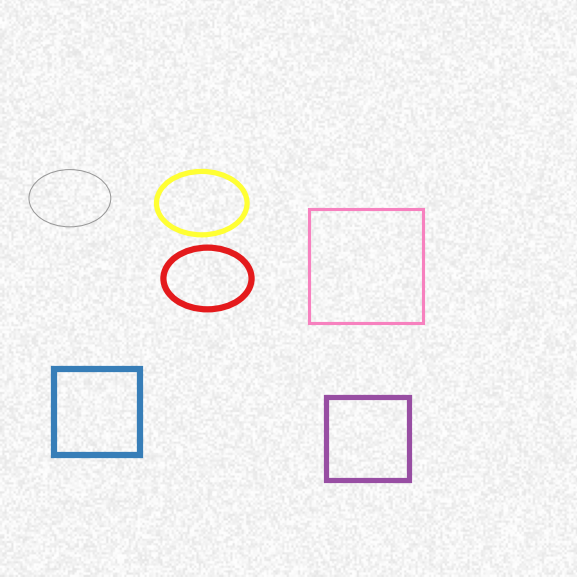[{"shape": "oval", "thickness": 3, "radius": 0.38, "center": [0.359, 0.517]}, {"shape": "square", "thickness": 3, "radius": 0.37, "center": [0.168, 0.286]}, {"shape": "square", "thickness": 2.5, "radius": 0.36, "center": [0.636, 0.24]}, {"shape": "oval", "thickness": 2.5, "radius": 0.39, "center": [0.349, 0.647]}, {"shape": "square", "thickness": 1.5, "radius": 0.49, "center": [0.634, 0.539]}, {"shape": "oval", "thickness": 0.5, "radius": 0.35, "center": [0.121, 0.656]}]